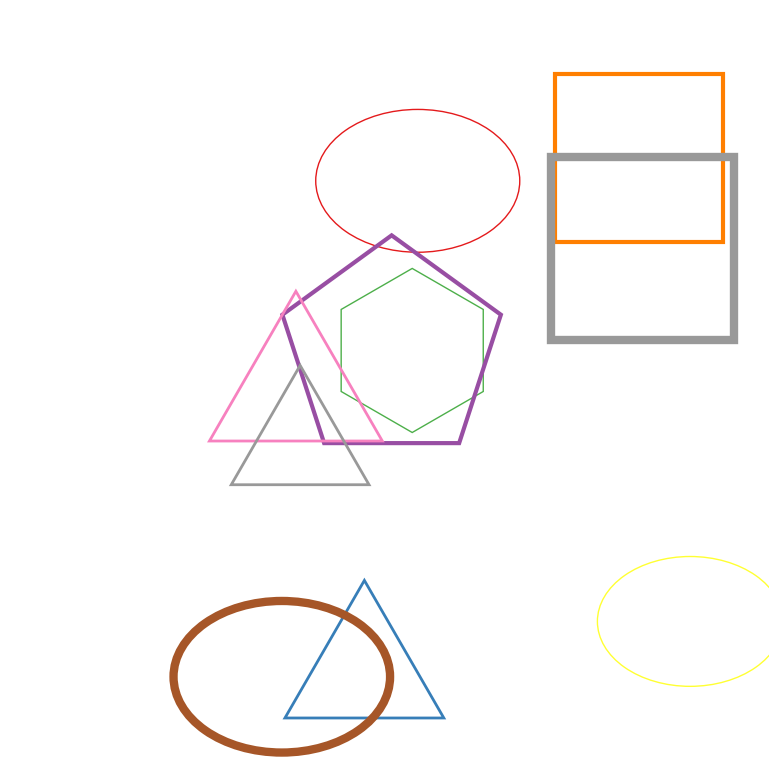[{"shape": "oval", "thickness": 0.5, "radius": 0.66, "center": [0.543, 0.765]}, {"shape": "triangle", "thickness": 1, "radius": 0.6, "center": [0.473, 0.127]}, {"shape": "hexagon", "thickness": 0.5, "radius": 0.53, "center": [0.535, 0.545]}, {"shape": "pentagon", "thickness": 1.5, "radius": 0.75, "center": [0.509, 0.545]}, {"shape": "square", "thickness": 1.5, "radius": 0.55, "center": [0.83, 0.795]}, {"shape": "oval", "thickness": 0.5, "radius": 0.6, "center": [0.896, 0.193]}, {"shape": "oval", "thickness": 3, "radius": 0.7, "center": [0.366, 0.121]}, {"shape": "triangle", "thickness": 1, "radius": 0.65, "center": [0.384, 0.492]}, {"shape": "triangle", "thickness": 1, "radius": 0.52, "center": [0.39, 0.422]}, {"shape": "square", "thickness": 3, "radius": 0.59, "center": [0.834, 0.677]}]